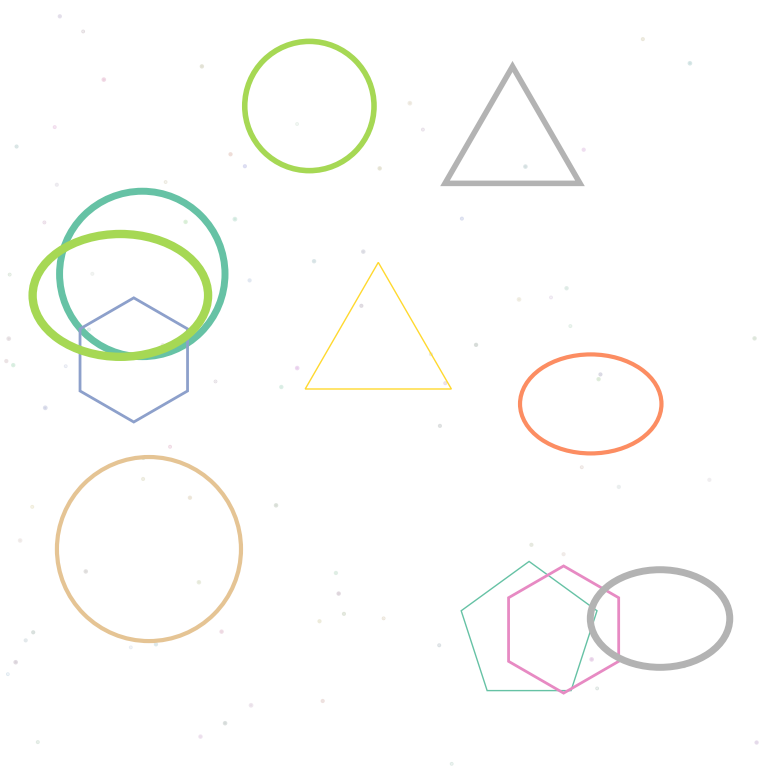[{"shape": "circle", "thickness": 2.5, "radius": 0.54, "center": [0.185, 0.644]}, {"shape": "pentagon", "thickness": 0.5, "radius": 0.46, "center": [0.687, 0.178]}, {"shape": "oval", "thickness": 1.5, "radius": 0.46, "center": [0.767, 0.475]}, {"shape": "hexagon", "thickness": 1, "radius": 0.4, "center": [0.174, 0.533]}, {"shape": "hexagon", "thickness": 1, "radius": 0.41, "center": [0.732, 0.182]}, {"shape": "oval", "thickness": 3, "radius": 0.57, "center": [0.156, 0.616]}, {"shape": "circle", "thickness": 2, "radius": 0.42, "center": [0.402, 0.862]}, {"shape": "triangle", "thickness": 0.5, "radius": 0.55, "center": [0.491, 0.55]}, {"shape": "circle", "thickness": 1.5, "radius": 0.6, "center": [0.193, 0.287]}, {"shape": "triangle", "thickness": 2, "radius": 0.51, "center": [0.666, 0.812]}, {"shape": "oval", "thickness": 2.5, "radius": 0.45, "center": [0.857, 0.197]}]